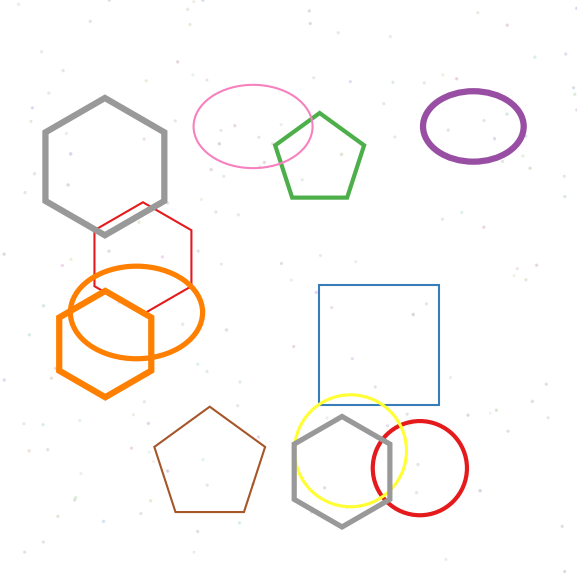[{"shape": "circle", "thickness": 2, "radius": 0.41, "center": [0.727, 0.188]}, {"shape": "hexagon", "thickness": 1, "radius": 0.48, "center": [0.248, 0.552]}, {"shape": "square", "thickness": 1, "radius": 0.52, "center": [0.656, 0.402]}, {"shape": "pentagon", "thickness": 2, "radius": 0.4, "center": [0.553, 0.722]}, {"shape": "oval", "thickness": 3, "radius": 0.44, "center": [0.82, 0.78]}, {"shape": "oval", "thickness": 2.5, "radius": 0.57, "center": [0.236, 0.458]}, {"shape": "hexagon", "thickness": 3, "radius": 0.46, "center": [0.182, 0.403]}, {"shape": "circle", "thickness": 1.5, "radius": 0.48, "center": [0.607, 0.219]}, {"shape": "pentagon", "thickness": 1, "radius": 0.5, "center": [0.363, 0.194]}, {"shape": "oval", "thickness": 1, "radius": 0.52, "center": [0.438, 0.78]}, {"shape": "hexagon", "thickness": 2.5, "radius": 0.48, "center": [0.592, 0.182]}, {"shape": "hexagon", "thickness": 3, "radius": 0.59, "center": [0.182, 0.711]}]